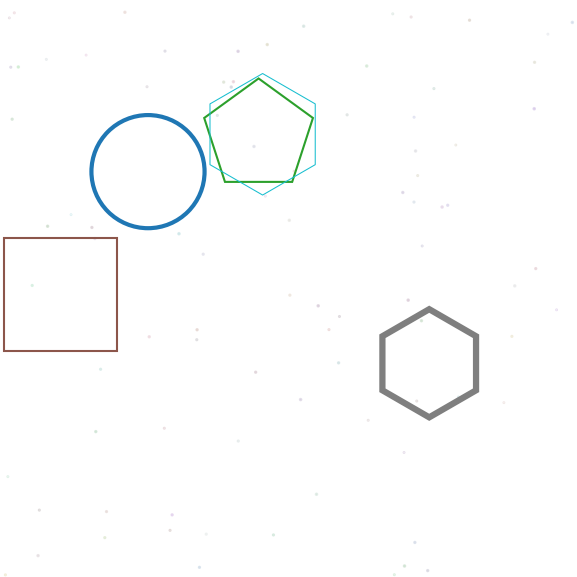[{"shape": "circle", "thickness": 2, "radius": 0.49, "center": [0.256, 0.702]}, {"shape": "pentagon", "thickness": 1, "radius": 0.49, "center": [0.448, 0.764]}, {"shape": "square", "thickness": 1, "radius": 0.49, "center": [0.105, 0.49]}, {"shape": "hexagon", "thickness": 3, "radius": 0.47, "center": [0.743, 0.37]}, {"shape": "hexagon", "thickness": 0.5, "radius": 0.53, "center": [0.455, 0.767]}]